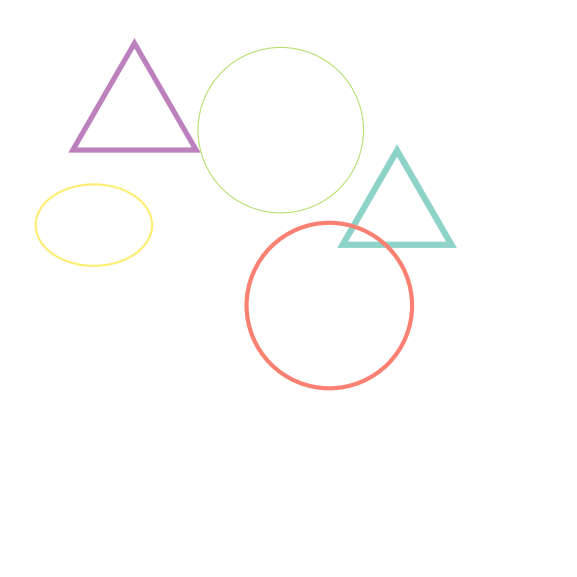[{"shape": "triangle", "thickness": 3, "radius": 0.54, "center": [0.688, 0.63]}, {"shape": "circle", "thickness": 2, "radius": 0.72, "center": [0.57, 0.47]}, {"shape": "circle", "thickness": 0.5, "radius": 0.72, "center": [0.486, 0.774]}, {"shape": "triangle", "thickness": 2.5, "radius": 0.62, "center": [0.233, 0.801]}, {"shape": "oval", "thickness": 1, "radius": 0.5, "center": [0.163, 0.609]}]